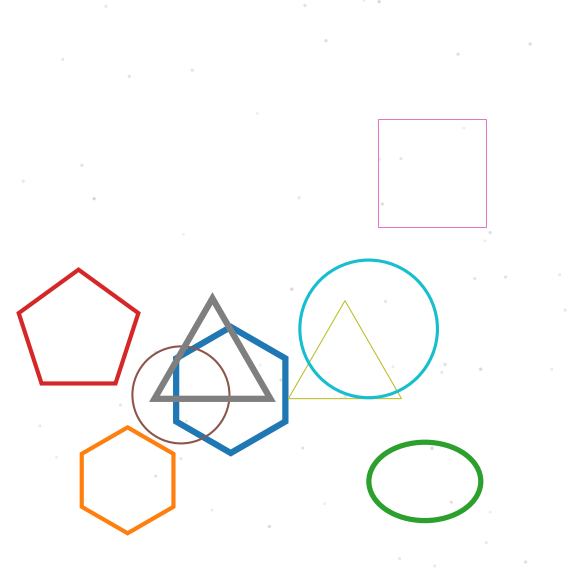[{"shape": "hexagon", "thickness": 3, "radius": 0.55, "center": [0.4, 0.324]}, {"shape": "hexagon", "thickness": 2, "radius": 0.46, "center": [0.221, 0.167]}, {"shape": "oval", "thickness": 2.5, "radius": 0.48, "center": [0.736, 0.166]}, {"shape": "pentagon", "thickness": 2, "radius": 0.54, "center": [0.136, 0.423]}, {"shape": "circle", "thickness": 1, "radius": 0.42, "center": [0.313, 0.315]}, {"shape": "square", "thickness": 0.5, "radius": 0.47, "center": [0.748, 0.7]}, {"shape": "triangle", "thickness": 3, "radius": 0.58, "center": [0.368, 0.367]}, {"shape": "triangle", "thickness": 0.5, "radius": 0.57, "center": [0.597, 0.365]}, {"shape": "circle", "thickness": 1.5, "radius": 0.6, "center": [0.638, 0.43]}]